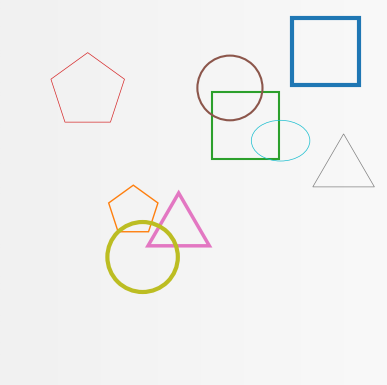[{"shape": "square", "thickness": 3, "radius": 0.43, "center": [0.841, 0.867]}, {"shape": "pentagon", "thickness": 1, "radius": 0.33, "center": [0.344, 0.452]}, {"shape": "square", "thickness": 1.5, "radius": 0.43, "center": [0.634, 0.675]}, {"shape": "pentagon", "thickness": 0.5, "radius": 0.5, "center": [0.226, 0.763]}, {"shape": "circle", "thickness": 1.5, "radius": 0.42, "center": [0.593, 0.772]}, {"shape": "triangle", "thickness": 2.5, "radius": 0.46, "center": [0.461, 0.407]}, {"shape": "triangle", "thickness": 0.5, "radius": 0.46, "center": [0.887, 0.56]}, {"shape": "circle", "thickness": 3, "radius": 0.45, "center": [0.368, 0.332]}, {"shape": "oval", "thickness": 0.5, "radius": 0.38, "center": [0.724, 0.635]}]